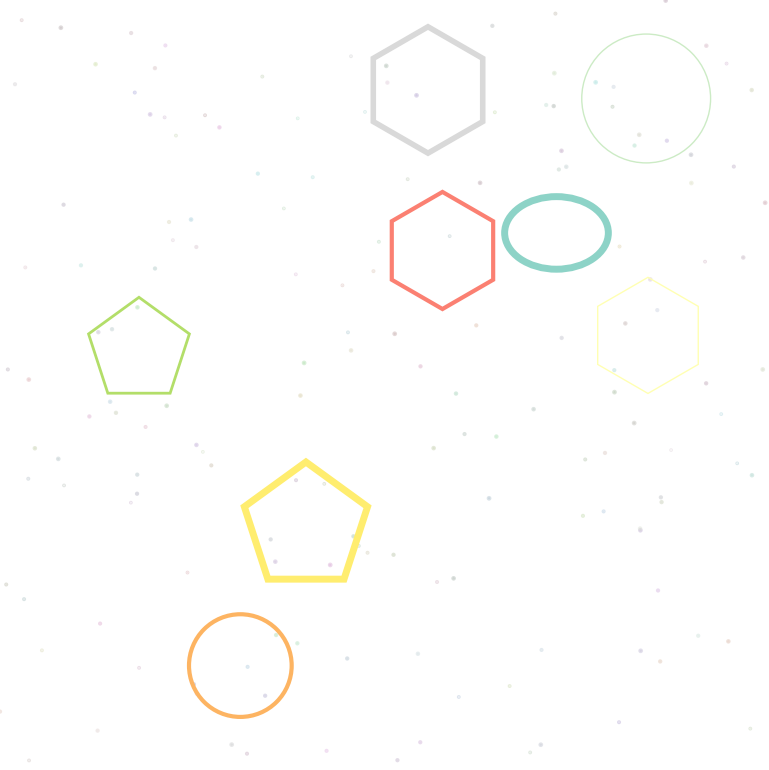[{"shape": "oval", "thickness": 2.5, "radius": 0.34, "center": [0.723, 0.698]}, {"shape": "hexagon", "thickness": 0.5, "radius": 0.38, "center": [0.842, 0.564]}, {"shape": "hexagon", "thickness": 1.5, "radius": 0.38, "center": [0.575, 0.675]}, {"shape": "circle", "thickness": 1.5, "radius": 0.33, "center": [0.312, 0.136]}, {"shape": "pentagon", "thickness": 1, "radius": 0.34, "center": [0.18, 0.545]}, {"shape": "hexagon", "thickness": 2, "radius": 0.41, "center": [0.556, 0.883]}, {"shape": "circle", "thickness": 0.5, "radius": 0.42, "center": [0.839, 0.872]}, {"shape": "pentagon", "thickness": 2.5, "radius": 0.42, "center": [0.397, 0.316]}]